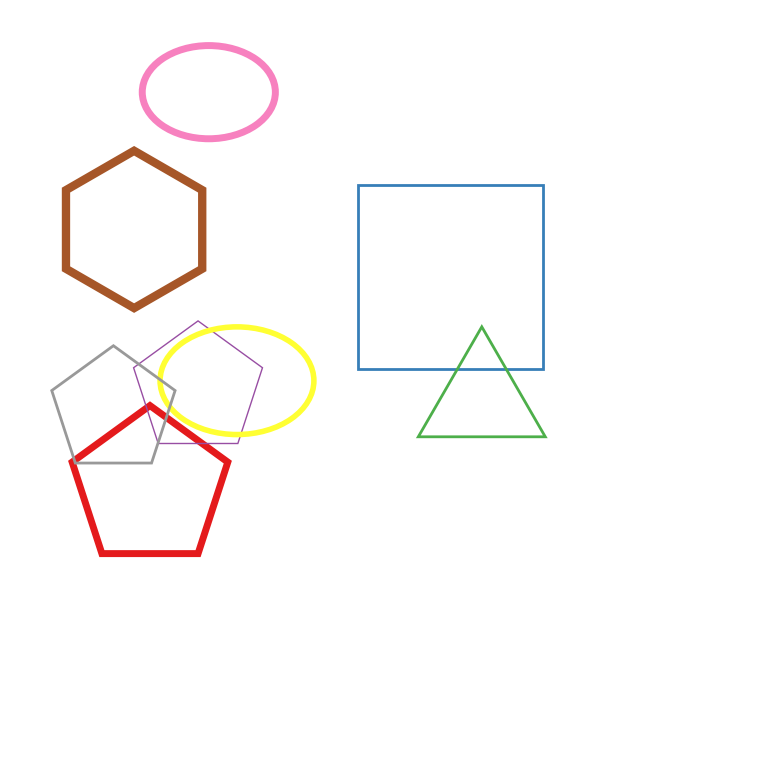[{"shape": "pentagon", "thickness": 2.5, "radius": 0.53, "center": [0.195, 0.367]}, {"shape": "square", "thickness": 1, "radius": 0.6, "center": [0.585, 0.64]}, {"shape": "triangle", "thickness": 1, "radius": 0.48, "center": [0.626, 0.48]}, {"shape": "pentagon", "thickness": 0.5, "radius": 0.44, "center": [0.257, 0.495]}, {"shape": "oval", "thickness": 2, "radius": 0.5, "center": [0.308, 0.506]}, {"shape": "hexagon", "thickness": 3, "radius": 0.51, "center": [0.174, 0.702]}, {"shape": "oval", "thickness": 2.5, "radius": 0.43, "center": [0.271, 0.88]}, {"shape": "pentagon", "thickness": 1, "radius": 0.42, "center": [0.147, 0.467]}]